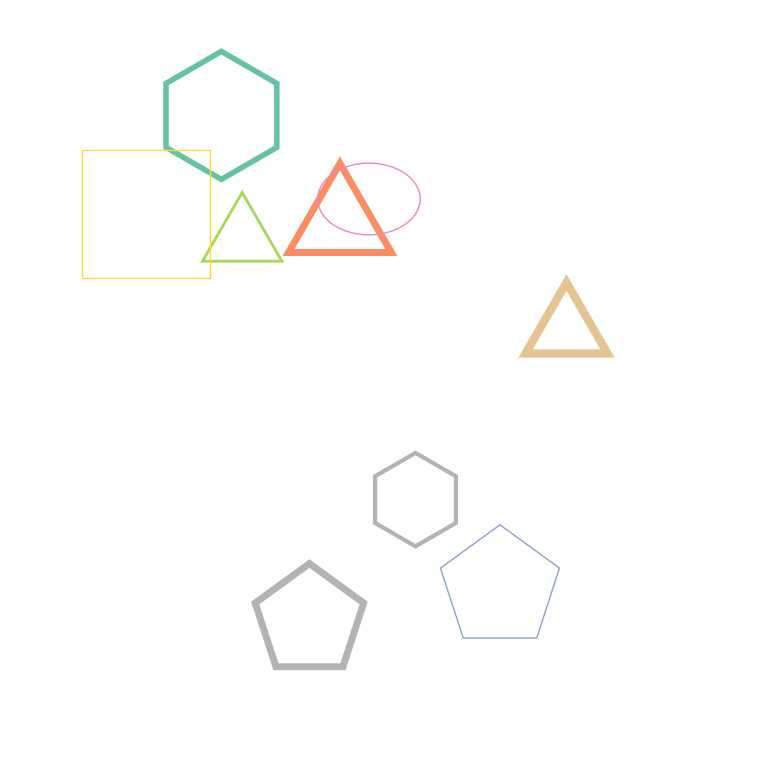[{"shape": "hexagon", "thickness": 2, "radius": 0.42, "center": [0.288, 0.85]}, {"shape": "triangle", "thickness": 2.5, "radius": 0.39, "center": [0.441, 0.711]}, {"shape": "pentagon", "thickness": 0.5, "radius": 0.41, "center": [0.649, 0.237]}, {"shape": "oval", "thickness": 0.5, "radius": 0.33, "center": [0.479, 0.742]}, {"shape": "triangle", "thickness": 1, "radius": 0.3, "center": [0.315, 0.691]}, {"shape": "square", "thickness": 0.5, "radius": 0.41, "center": [0.19, 0.722]}, {"shape": "triangle", "thickness": 3, "radius": 0.31, "center": [0.736, 0.572]}, {"shape": "hexagon", "thickness": 1.5, "radius": 0.3, "center": [0.54, 0.351]}, {"shape": "pentagon", "thickness": 2.5, "radius": 0.37, "center": [0.402, 0.194]}]